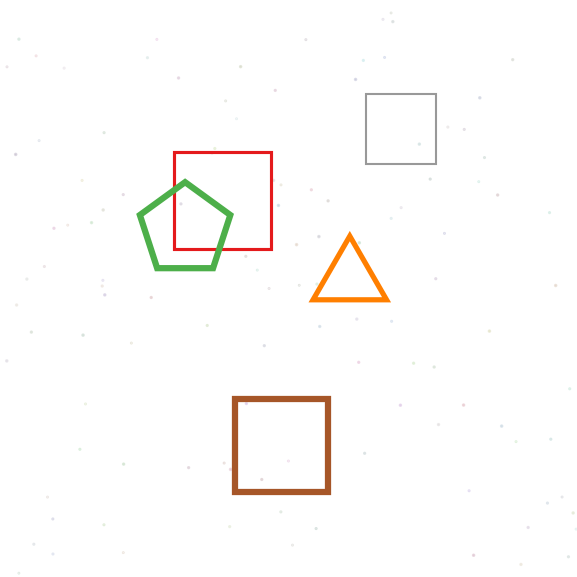[{"shape": "square", "thickness": 1.5, "radius": 0.42, "center": [0.385, 0.652]}, {"shape": "pentagon", "thickness": 3, "radius": 0.41, "center": [0.321, 0.601]}, {"shape": "triangle", "thickness": 2.5, "radius": 0.37, "center": [0.606, 0.517]}, {"shape": "square", "thickness": 3, "radius": 0.4, "center": [0.488, 0.228]}, {"shape": "square", "thickness": 1, "radius": 0.3, "center": [0.695, 0.776]}]